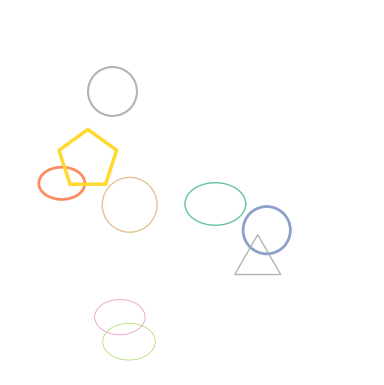[{"shape": "oval", "thickness": 1, "radius": 0.4, "center": [0.559, 0.47]}, {"shape": "oval", "thickness": 2, "radius": 0.3, "center": [0.161, 0.524]}, {"shape": "circle", "thickness": 2, "radius": 0.31, "center": [0.693, 0.402]}, {"shape": "oval", "thickness": 0.5, "radius": 0.33, "center": [0.311, 0.176]}, {"shape": "oval", "thickness": 0.5, "radius": 0.34, "center": [0.335, 0.113]}, {"shape": "pentagon", "thickness": 2.5, "radius": 0.39, "center": [0.228, 0.585]}, {"shape": "circle", "thickness": 1, "radius": 0.36, "center": [0.337, 0.468]}, {"shape": "triangle", "thickness": 1, "radius": 0.34, "center": [0.669, 0.321]}, {"shape": "circle", "thickness": 1.5, "radius": 0.32, "center": [0.292, 0.762]}]